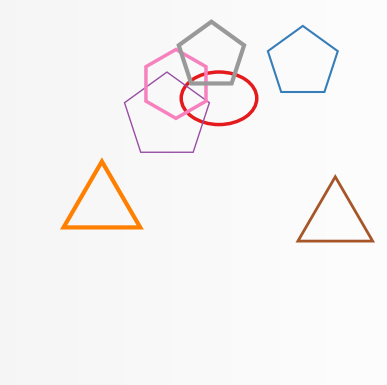[{"shape": "oval", "thickness": 2.5, "radius": 0.49, "center": [0.565, 0.745]}, {"shape": "pentagon", "thickness": 1.5, "radius": 0.47, "center": [0.781, 0.838]}, {"shape": "pentagon", "thickness": 1, "radius": 0.58, "center": [0.431, 0.698]}, {"shape": "triangle", "thickness": 3, "radius": 0.57, "center": [0.263, 0.466]}, {"shape": "triangle", "thickness": 2, "radius": 0.56, "center": [0.865, 0.429]}, {"shape": "hexagon", "thickness": 2.5, "radius": 0.45, "center": [0.454, 0.782]}, {"shape": "pentagon", "thickness": 3, "radius": 0.44, "center": [0.546, 0.855]}]